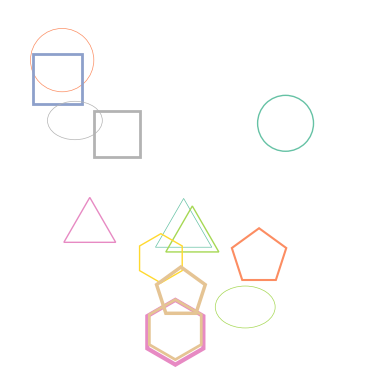[{"shape": "triangle", "thickness": 0.5, "radius": 0.42, "center": [0.477, 0.4]}, {"shape": "circle", "thickness": 1, "radius": 0.36, "center": [0.742, 0.68]}, {"shape": "circle", "thickness": 0.5, "radius": 0.41, "center": [0.161, 0.844]}, {"shape": "pentagon", "thickness": 1.5, "radius": 0.37, "center": [0.673, 0.333]}, {"shape": "square", "thickness": 2, "radius": 0.32, "center": [0.149, 0.796]}, {"shape": "triangle", "thickness": 1, "radius": 0.39, "center": [0.233, 0.409]}, {"shape": "hexagon", "thickness": 3, "radius": 0.42, "center": [0.455, 0.137]}, {"shape": "oval", "thickness": 0.5, "radius": 0.39, "center": [0.637, 0.203]}, {"shape": "triangle", "thickness": 1, "radius": 0.4, "center": [0.5, 0.385]}, {"shape": "hexagon", "thickness": 1, "radius": 0.32, "center": [0.418, 0.329]}, {"shape": "hexagon", "thickness": 2, "radius": 0.39, "center": [0.455, 0.144]}, {"shape": "pentagon", "thickness": 2.5, "radius": 0.33, "center": [0.47, 0.24]}, {"shape": "square", "thickness": 2, "radius": 0.3, "center": [0.304, 0.653]}, {"shape": "oval", "thickness": 0.5, "radius": 0.36, "center": [0.195, 0.687]}]